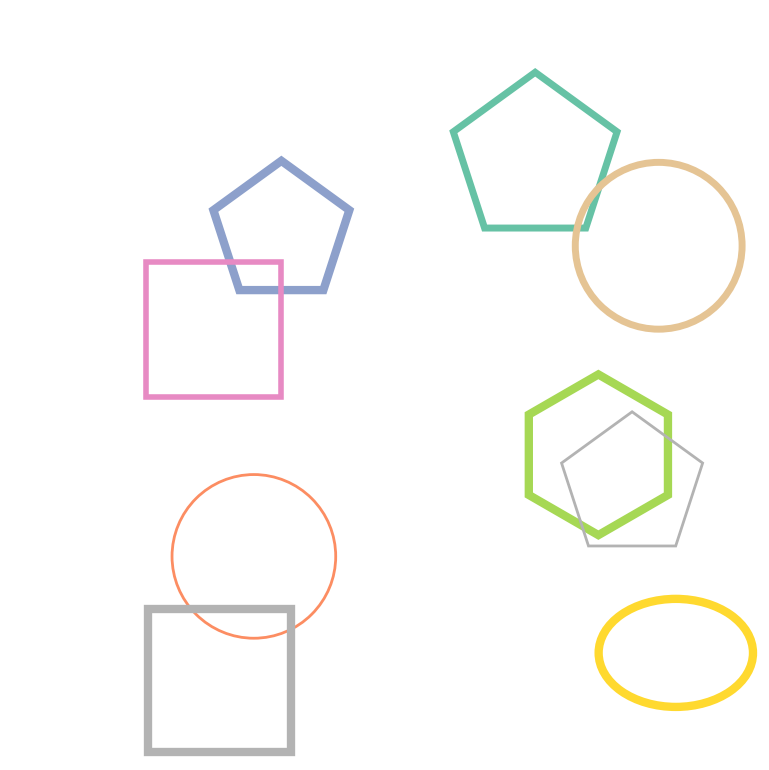[{"shape": "pentagon", "thickness": 2.5, "radius": 0.56, "center": [0.695, 0.794]}, {"shape": "circle", "thickness": 1, "radius": 0.53, "center": [0.33, 0.277]}, {"shape": "pentagon", "thickness": 3, "radius": 0.46, "center": [0.365, 0.698]}, {"shape": "square", "thickness": 2, "radius": 0.44, "center": [0.277, 0.572]}, {"shape": "hexagon", "thickness": 3, "radius": 0.52, "center": [0.777, 0.409]}, {"shape": "oval", "thickness": 3, "radius": 0.5, "center": [0.878, 0.152]}, {"shape": "circle", "thickness": 2.5, "radius": 0.54, "center": [0.855, 0.681]}, {"shape": "pentagon", "thickness": 1, "radius": 0.48, "center": [0.821, 0.369]}, {"shape": "square", "thickness": 3, "radius": 0.47, "center": [0.285, 0.116]}]